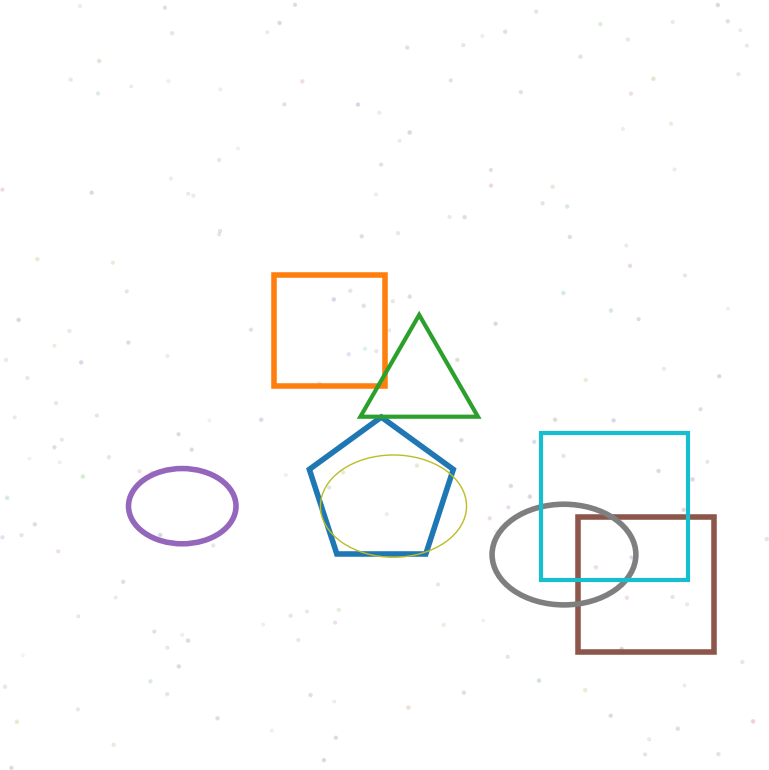[{"shape": "pentagon", "thickness": 2, "radius": 0.49, "center": [0.495, 0.36]}, {"shape": "square", "thickness": 2, "radius": 0.36, "center": [0.428, 0.571]}, {"shape": "triangle", "thickness": 1.5, "radius": 0.44, "center": [0.544, 0.503]}, {"shape": "oval", "thickness": 2, "radius": 0.35, "center": [0.237, 0.343]}, {"shape": "square", "thickness": 2, "radius": 0.44, "center": [0.839, 0.241]}, {"shape": "oval", "thickness": 2, "radius": 0.47, "center": [0.732, 0.28]}, {"shape": "oval", "thickness": 0.5, "radius": 0.47, "center": [0.511, 0.343]}, {"shape": "square", "thickness": 1.5, "radius": 0.48, "center": [0.798, 0.342]}]